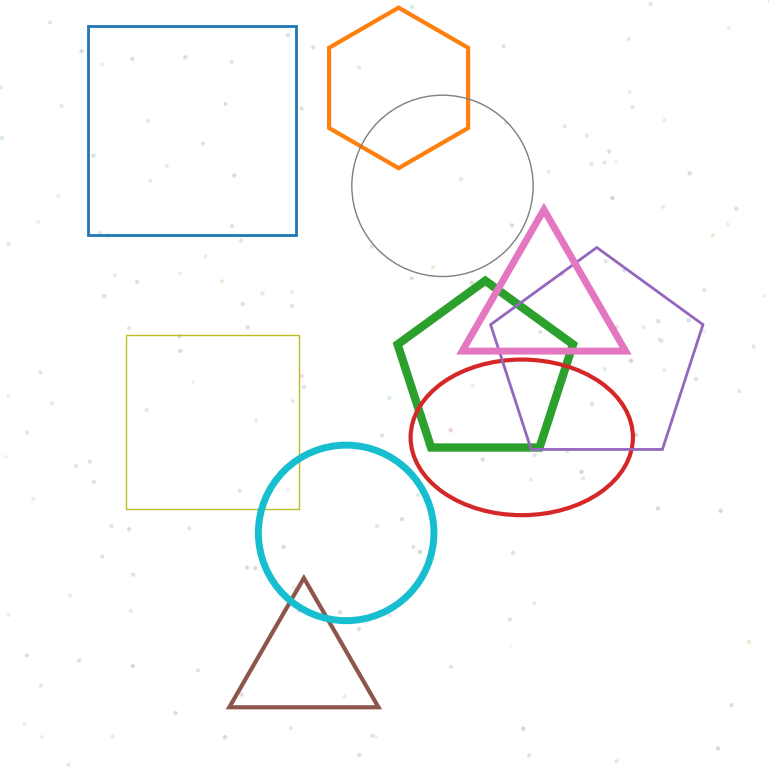[{"shape": "square", "thickness": 1, "radius": 0.68, "center": [0.249, 0.83]}, {"shape": "hexagon", "thickness": 1.5, "radius": 0.52, "center": [0.518, 0.886]}, {"shape": "pentagon", "thickness": 3, "radius": 0.6, "center": [0.63, 0.516]}, {"shape": "oval", "thickness": 1.5, "radius": 0.72, "center": [0.678, 0.432]}, {"shape": "pentagon", "thickness": 1, "radius": 0.72, "center": [0.775, 0.534]}, {"shape": "triangle", "thickness": 1.5, "radius": 0.56, "center": [0.395, 0.137]}, {"shape": "triangle", "thickness": 2.5, "radius": 0.61, "center": [0.706, 0.605]}, {"shape": "circle", "thickness": 0.5, "radius": 0.59, "center": [0.575, 0.759]}, {"shape": "square", "thickness": 0.5, "radius": 0.56, "center": [0.276, 0.452]}, {"shape": "circle", "thickness": 2.5, "radius": 0.57, "center": [0.45, 0.308]}]